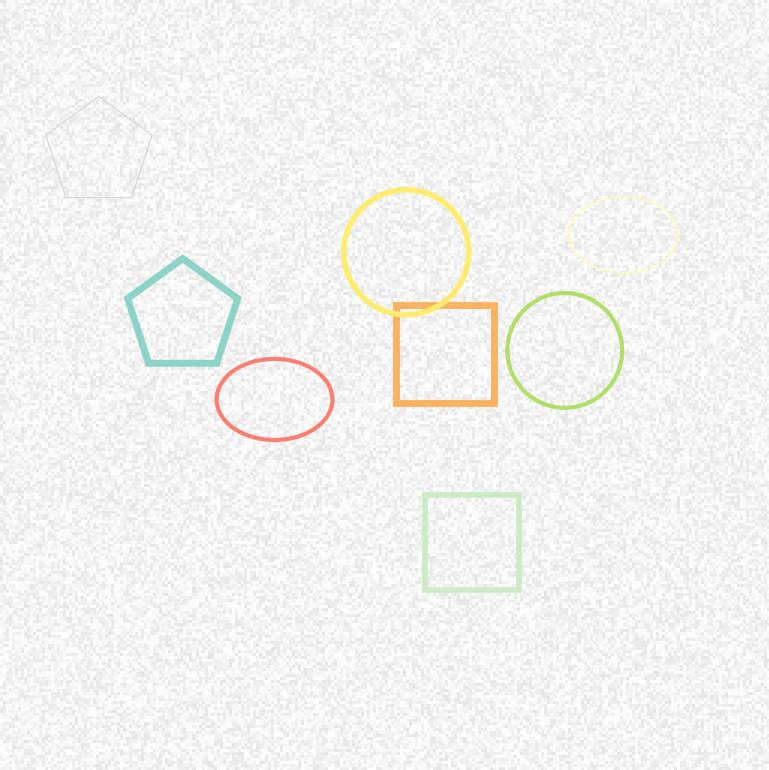[{"shape": "pentagon", "thickness": 2.5, "radius": 0.38, "center": [0.237, 0.589]}, {"shape": "oval", "thickness": 0.5, "radius": 0.35, "center": [0.81, 0.695]}, {"shape": "oval", "thickness": 1.5, "radius": 0.38, "center": [0.357, 0.481]}, {"shape": "square", "thickness": 2.5, "radius": 0.32, "center": [0.578, 0.541]}, {"shape": "circle", "thickness": 1.5, "radius": 0.37, "center": [0.733, 0.545]}, {"shape": "pentagon", "thickness": 0.5, "radius": 0.36, "center": [0.128, 0.802]}, {"shape": "square", "thickness": 2, "radius": 0.31, "center": [0.613, 0.296]}, {"shape": "circle", "thickness": 2, "radius": 0.41, "center": [0.528, 0.672]}]